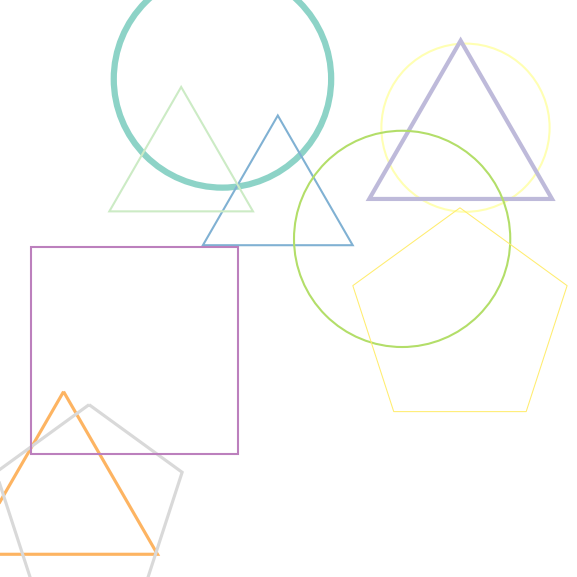[{"shape": "circle", "thickness": 3, "radius": 0.94, "center": [0.385, 0.862]}, {"shape": "circle", "thickness": 1, "radius": 0.73, "center": [0.806, 0.778]}, {"shape": "triangle", "thickness": 2, "radius": 0.91, "center": [0.798, 0.746]}, {"shape": "triangle", "thickness": 1, "radius": 0.75, "center": [0.481, 0.649]}, {"shape": "triangle", "thickness": 1.5, "radius": 0.94, "center": [0.11, 0.133]}, {"shape": "circle", "thickness": 1, "radius": 0.94, "center": [0.696, 0.585]}, {"shape": "pentagon", "thickness": 1.5, "radius": 0.85, "center": [0.154, 0.129]}, {"shape": "square", "thickness": 1, "radius": 0.9, "center": [0.232, 0.392]}, {"shape": "triangle", "thickness": 1, "radius": 0.72, "center": [0.314, 0.705]}, {"shape": "pentagon", "thickness": 0.5, "radius": 0.98, "center": [0.796, 0.444]}]